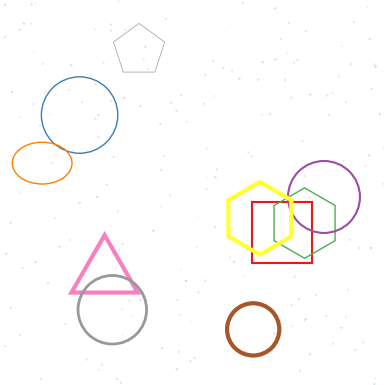[{"shape": "square", "thickness": 1.5, "radius": 0.39, "center": [0.732, 0.396]}, {"shape": "circle", "thickness": 1, "radius": 0.5, "center": [0.207, 0.701]}, {"shape": "hexagon", "thickness": 1, "radius": 0.46, "center": [0.791, 0.421]}, {"shape": "circle", "thickness": 1.5, "radius": 0.47, "center": [0.842, 0.488]}, {"shape": "oval", "thickness": 1, "radius": 0.39, "center": [0.109, 0.576]}, {"shape": "hexagon", "thickness": 3, "radius": 0.47, "center": [0.675, 0.433]}, {"shape": "circle", "thickness": 3, "radius": 0.34, "center": [0.658, 0.144]}, {"shape": "triangle", "thickness": 3, "radius": 0.5, "center": [0.272, 0.29]}, {"shape": "pentagon", "thickness": 0.5, "radius": 0.35, "center": [0.361, 0.869]}, {"shape": "circle", "thickness": 2, "radius": 0.45, "center": [0.292, 0.195]}]